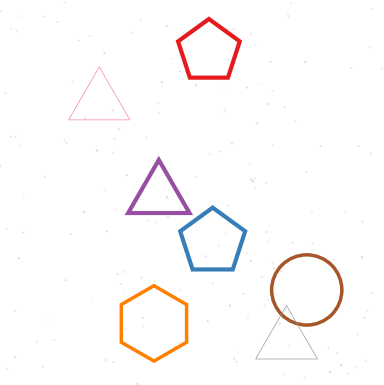[{"shape": "pentagon", "thickness": 3, "radius": 0.42, "center": [0.543, 0.866]}, {"shape": "pentagon", "thickness": 3, "radius": 0.44, "center": [0.552, 0.372]}, {"shape": "triangle", "thickness": 3, "radius": 0.46, "center": [0.412, 0.493]}, {"shape": "hexagon", "thickness": 2.5, "radius": 0.49, "center": [0.4, 0.16]}, {"shape": "circle", "thickness": 2.5, "radius": 0.46, "center": [0.797, 0.247]}, {"shape": "triangle", "thickness": 0.5, "radius": 0.46, "center": [0.258, 0.735]}, {"shape": "triangle", "thickness": 0.5, "radius": 0.46, "center": [0.744, 0.114]}]